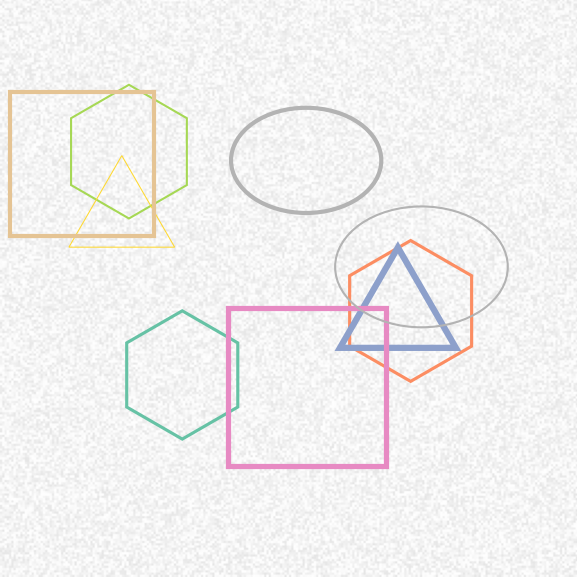[{"shape": "hexagon", "thickness": 1.5, "radius": 0.56, "center": [0.316, 0.35]}, {"shape": "hexagon", "thickness": 1.5, "radius": 0.61, "center": [0.711, 0.461]}, {"shape": "triangle", "thickness": 3, "radius": 0.58, "center": [0.689, 0.455]}, {"shape": "square", "thickness": 2.5, "radius": 0.68, "center": [0.531, 0.328]}, {"shape": "hexagon", "thickness": 1, "radius": 0.58, "center": [0.223, 0.737]}, {"shape": "triangle", "thickness": 0.5, "radius": 0.53, "center": [0.211, 0.624]}, {"shape": "square", "thickness": 2, "radius": 0.62, "center": [0.141, 0.715]}, {"shape": "oval", "thickness": 1, "radius": 0.75, "center": [0.73, 0.537]}, {"shape": "oval", "thickness": 2, "radius": 0.65, "center": [0.53, 0.721]}]